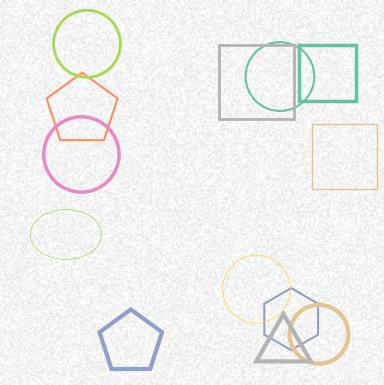[{"shape": "square", "thickness": 2.5, "radius": 0.37, "center": [0.85, 0.81]}, {"shape": "circle", "thickness": 1.5, "radius": 0.45, "center": [0.727, 0.801]}, {"shape": "pentagon", "thickness": 1.5, "radius": 0.48, "center": [0.213, 0.714]}, {"shape": "pentagon", "thickness": 3, "radius": 0.43, "center": [0.34, 0.111]}, {"shape": "hexagon", "thickness": 1.5, "radius": 0.4, "center": [0.756, 0.171]}, {"shape": "circle", "thickness": 2.5, "radius": 0.49, "center": [0.211, 0.599]}, {"shape": "oval", "thickness": 0.5, "radius": 0.46, "center": [0.171, 0.391]}, {"shape": "circle", "thickness": 2, "radius": 0.43, "center": [0.226, 0.886]}, {"shape": "circle", "thickness": 0.5, "radius": 0.44, "center": [0.666, 0.249]}, {"shape": "square", "thickness": 1, "radius": 0.42, "center": [0.895, 0.594]}, {"shape": "circle", "thickness": 3, "radius": 0.38, "center": [0.828, 0.132]}, {"shape": "square", "thickness": 2, "radius": 0.48, "center": [0.666, 0.788]}, {"shape": "triangle", "thickness": 3, "radius": 0.41, "center": [0.736, 0.102]}]